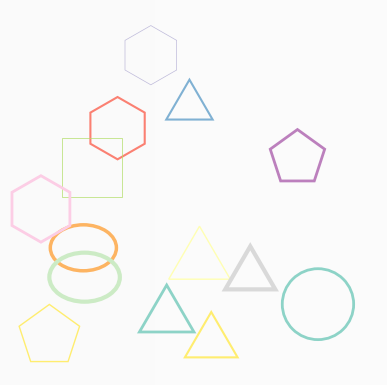[{"shape": "triangle", "thickness": 2, "radius": 0.41, "center": [0.43, 0.178]}, {"shape": "circle", "thickness": 2, "radius": 0.46, "center": [0.821, 0.21]}, {"shape": "triangle", "thickness": 1, "radius": 0.46, "center": [0.515, 0.321]}, {"shape": "hexagon", "thickness": 0.5, "radius": 0.38, "center": [0.389, 0.857]}, {"shape": "hexagon", "thickness": 1.5, "radius": 0.4, "center": [0.303, 0.667]}, {"shape": "triangle", "thickness": 1.5, "radius": 0.35, "center": [0.489, 0.724]}, {"shape": "oval", "thickness": 2.5, "radius": 0.43, "center": [0.215, 0.356]}, {"shape": "square", "thickness": 0.5, "radius": 0.38, "center": [0.237, 0.565]}, {"shape": "hexagon", "thickness": 2, "radius": 0.43, "center": [0.106, 0.457]}, {"shape": "triangle", "thickness": 3, "radius": 0.37, "center": [0.646, 0.286]}, {"shape": "pentagon", "thickness": 2, "radius": 0.37, "center": [0.768, 0.59]}, {"shape": "oval", "thickness": 3, "radius": 0.45, "center": [0.218, 0.28]}, {"shape": "triangle", "thickness": 1.5, "radius": 0.39, "center": [0.545, 0.111]}, {"shape": "pentagon", "thickness": 1, "radius": 0.41, "center": [0.127, 0.127]}]